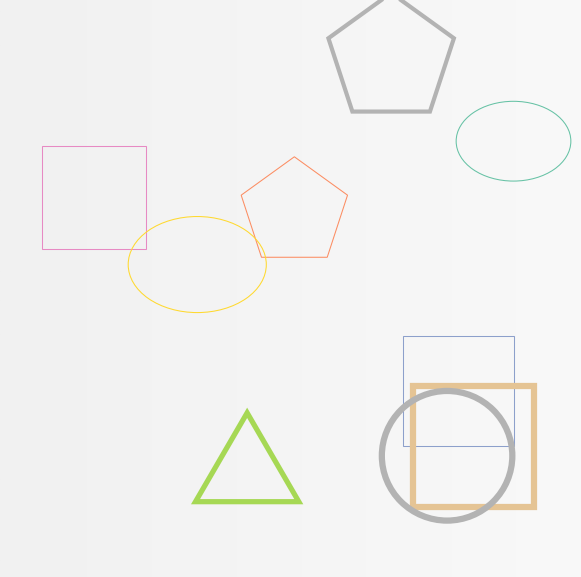[{"shape": "oval", "thickness": 0.5, "radius": 0.49, "center": [0.883, 0.755]}, {"shape": "pentagon", "thickness": 0.5, "radius": 0.48, "center": [0.506, 0.631]}, {"shape": "square", "thickness": 0.5, "radius": 0.48, "center": [0.789, 0.323]}, {"shape": "square", "thickness": 0.5, "radius": 0.45, "center": [0.162, 0.657]}, {"shape": "triangle", "thickness": 2.5, "radius": 0.51, "center": [0.425, 0.182]}, {"shape": "oval", "thickness": 0.5, "radius": 0.59, "center": [0.339, 0.541]}, {"shape": "square", "thickness": 3, "radius": 0.52, "center": [0.815, 0.225]}, {"shape": "pentagon", "thickness": 2, "radius": 0.57, "center": [0.673, 0.898]}, {"shape": "circle", "thickness": 3, "radius": 0.56, "center": [0.769, 0.21]}]